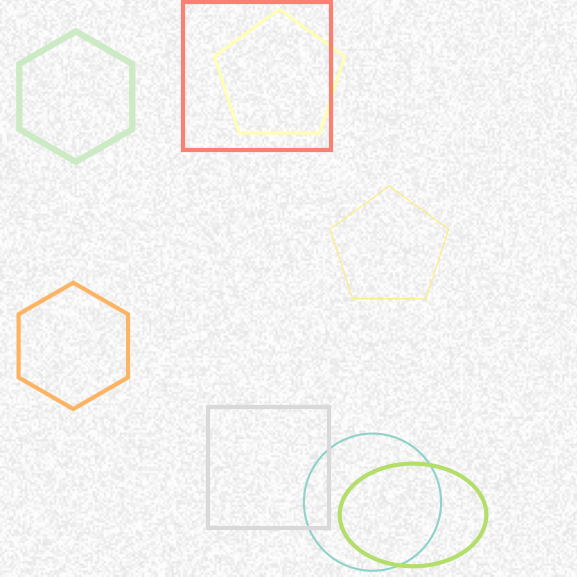[{"shape": "circle", "thickness": 1, "radius": 0.59, "center": [0.645, 0.13]}, {"shape": "pentagon", "thickness": 1.5, "radius": 0.59, "center": [0.484, 0.865]}, {"shape": "square", "thickness": 2, "radius": 0.64, "center": [0.444, 0.867]}, {"shape": "hexagon", "thickness": 2, "radius": 0.55, "center": [0.127, 0.4]}, {"shape": "oval", "thickness": 2, "radius": 0.63, "center": [0.715, 0.107]}, {"shape": "square", "thickness": 2, "radius": 0.52, "center": [0.465, 0.189]}, {"shape": "hexagon", "thickness": 3, "radius": 0.56, "center": [0.131, 0.832]}, {"shape": "pentagon", "thickness": 0.5, "radius": 0.54, "center": [0.674, 0.569]}]